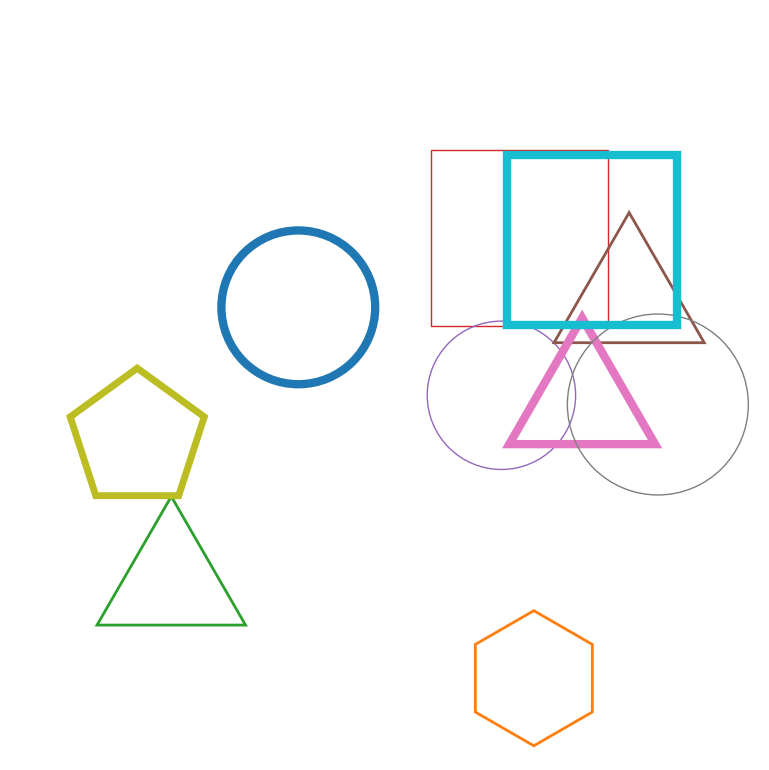[{"shape": "circle", "thickness": 3, "radius": 0.5, "center": [0.387, 0.601]}, {"shape": "hexagon", "thickness": 1, "radius": 0.44, "center": [0.693, 0.119]}, {"shape": "triangle", "thickness": 1, "radius": 0.56, "center": [0.222, 0.244]}, {"shape": "square", "thickness": 0.5, "radius": 0.57, "center": [0.674, 0.691]}, {"shape": "circle", "thickness": 0.5, "radius": 0.48, "center": [0.651, 0.487]}, {"shape": "triangle", "thickness": 1, "radius": 0.56, "center": [0.817, 0.611]}, {"shape": "triangle", "thickness": 3, "radius": 0.55, "center": [0.756, 0.478]}, {"shape": "circle", "thickness": 0.5, "radius": 0.59, "center": [0.854, 0.475]}, {"shape": "pentagon", "thickness": 2.5, "radius": 0.46, "center": [0.178, 0.43]}, {"shape": "square", "thickness": 3, "radius": 0.55, "center": [0.769, 0.689]}]